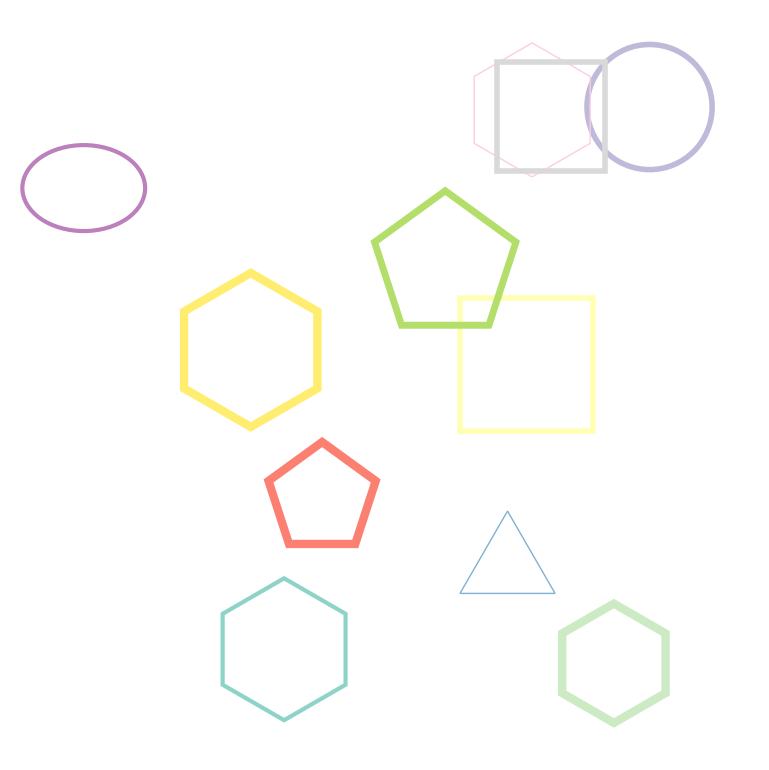[{"shape": "hexagon", "thickness": 1.5, "radius": 0.46, "center": [0.369, 0.157]}, {"shape": "square", "thickness": 2, "radius": 0.43, "center": [0.684, 0.527]}, {"shape": "circle", "thickness": 2, "radius": 0.41, "center": [0.844, 0.861]}, {"shape": "pentagon", "thickness": 3, "radius": 0.37, "center": [0.418, 0.353]}, {"shape": "triangle", "thickness": 0.5, "radius": 0.36, "center": [0.659, 0.265]}, {"shape": "pentagon", "thickness": 2.5, "radius": 0.48, "center": [0.578, 0.656]}, {"shape": "hexagon", "thickness": 0.5, "radius": 0.43, "center": [0.691, 0.857]}, {"shape": "square", "thickness": 2, "radius": 0.35, "center": [0.716, 0.849]}, {"shape": "oval", "thickness": 1.5, "radius": 0.4, "center": [0.109, 0.756]}, {"shape": "hexagon", "thickness": 3, "radius": 0.39, "center": [0.797, 0.139]}, {"shape": "hexagon", "thickness": 3, "radius": 0.5, "center": [0.326, 0.546]}]